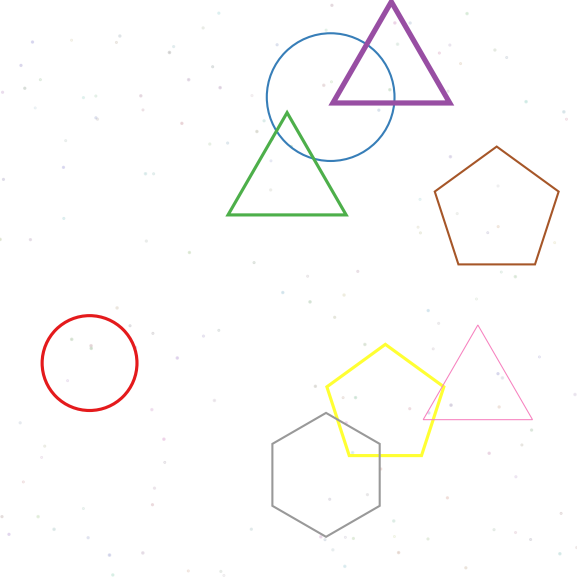[{"shape": "circle", "thickness": 1.5, "radius": 0.41, "center": [0.155, 0.37]}, {"shape": "circle", "thickness": 1, "radius": 0.55, "center": [0.573, 0.831]}, {"shape": "triangle", "thickness": 1.5, "radius": 0.59, "center": [0.497, 0.686]}, {"shape": "triangle", "thickness": 2.5, "radius": 0.58, "center": [0.678, 0.879]}, {"shape": "pentagon", "thickness": 1.5, "radius": 0.53, "center": [0.667, 0.296]}, {"shape": "pentagon", "thickness": 1, "radius": 0.56, "center": [0.86, 0.633]}, {"shape": "triangle", "thickness": 0.5, "radius": 0.55, "center": [0.827, 0.327]}, {"shape": "hexagon", "thickness": 1, "radius": 0.54, "center": [0.565, 0.177]}]